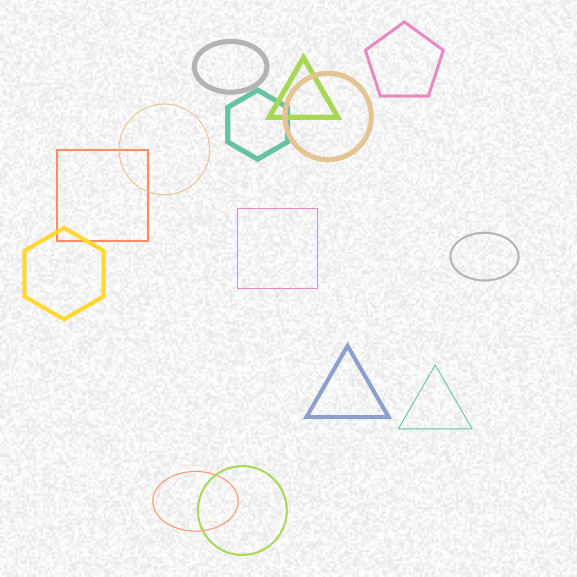[{"shape": "hexagon", "thickness": 2.5, "radius": 0.3, "center": [0.446, 0.783]}, {"shape": "triangle", "thickness": 0.5, "radius": 0.37, "center": [0.754, 0.293]}, {"shape": "oval", "thickness": 0.5, "radius": 0.37, "center": [0.339, 0.131]}, {"shape": "square", "thickness": 1, "radius": 0.39, "center": [0.177, 0.661]}, {"shape": "triangle", "thickness": 2, "radius": 0.41, "center": [0.602, 0.318]}, {"shape": "pentagon", "thickness": 1.5, "radius": 0.35, "center": [0.7, 0.89]}, {"shape": "square", "thickness": 0.5, "radius": 0.35, "center": [0.48, 0.57]}, {"shape": "circle", "thickness": 1, "radius": 0.38, "center": [0.42, 0.115]}, {"shape": "triangle", "thickness": 2.5, "radius": 0.34, "center": [0.526, 0.83]}, {"shape": "hexagon", "thickness": 2, "radius": 0.4, "center": [0.111, 0.525]}, {"shape": "circle", "thickness": 0.5, "radius": 0.39, "center": [0.285, 0.74]}, {"shape": "circle", "thickness": 2.5, "radius": 0.37, "center": [0.568, 0.797]}, {"shape": "oval", "thickness": 1, "radius": 0.3, "center": [0.839, 0.555]}, {"shape": "oval", "thickness": 2.5, "radius": 0.31, "center": [0.399, 0.883]}]